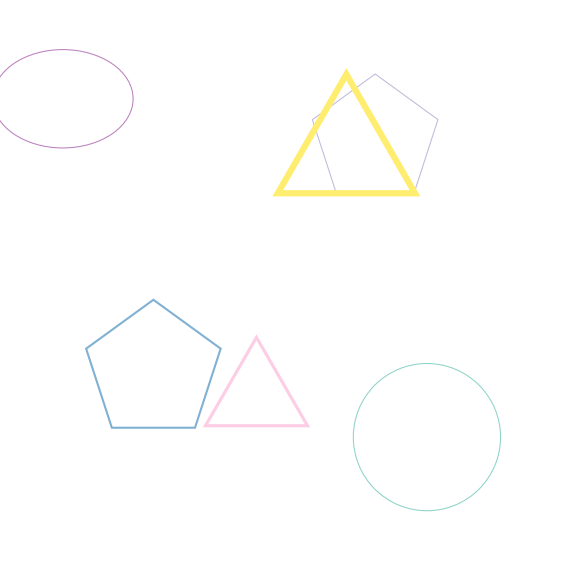[{"shape": "circle", "thickness": 0.5, "radius": 0.64, "center": [0.739, 0.242]}, {"shape": "pentagon", "thickness": 0.5, "radius": 0.57, "center": [0.65, 0.757]}, {"shape": "pentagon", "thickness": 1, "radius": 0.61, "center": [0.266, 0.358]}, {"shape": "triangle", "thickness": 1.5, "radius": 0.51, "center": [0.444, 0.313]}, {"shape": "oval", "thickness": 0.5, "radius": 0.61, "center": [0.109, 0.828]}, {"shape": "triangle", "thickness": 3, "radius": 0.69, "center": [0.6, 0.733]}]